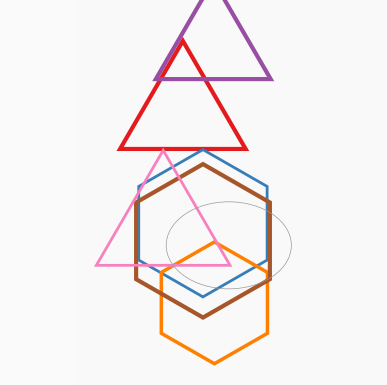[{"shape": "triangle", "thickness": 3, "radius": 0.94, "center": [0.472, 0.707]}, {"shape": "hexagon", "thickness": 2, "radius": 0.96, "center": [0.524, 0.42]}, {"shape": "triangle", "thickness": 3, "radius": 0.86, "center": [0.55, 0.88]}, {"shape": "hexagon", "thickness": 2.5, "radius": 0.79, "center": [0.553, 0.213]}, {"shape": "hexagon", "thickness": 3, "radius": 1.0, "center": [0.524, 0.374]}, {"shape": "triangle", "thickness": 2, "radius": 1.0, "center": [0.421, 0.41]}, {"shape": "oval", "thickness": 0.5, "radius": 0.81, "center": [0.59, 0.363]}]